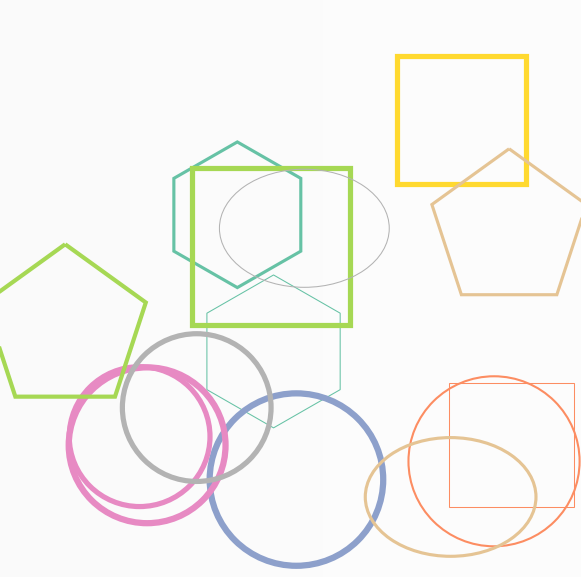[{"shape": "hexagon", "thickness": 0.5, "radius": 0.66, "center": [0.471, 0.391]}, {"shape": "hexagon", "thickness": 1.5, "radius": 0.63, "center": [0.408, 0.627]}, {"shape": "square", "thickness": 0.5, "radius": 0.54, "center": [0.88, 0.229]}, {"shape": "circle", "thickness": 1, "radius": 0.74, "center": [0.85, 0.2]}, {"shape": "circle", "thickness": 3, "radius": 0.75, "center": [0.51, 0.169]}, {"shape": "circle", "thickness": 2.5, "radius": 0.61, "center": [0.24, 0.243]}, {"shape": "circle", "thickness": 3, "radius": 0.67, "center": [0.253, 0.228]}, {"shape": "square", "thickness": 2.5, "radius": 0.68, "center": [0.466, 0.572]}, {"shape": "pentagon", "thickness": 2, "radius": 0.73, "center": [0.112, 0.43]}, {"shape": "square", "thickness": 2.5, "radius": 0.55, "center": [0.794, 0.791]}, {"shape": "pentagon", "thickness": 1.5, "radius": 0.7, "center": [0.876, 0.602]}, {"shape": "oval", "thickness": 1.5, "radius": 0.73, "center": [0.775, 0.139]}, {"shape": "oval", "thickness": 0.5, "radius": 0.73, "center": [0.524, 0.604]}, {"shape": "circle", "thickness": 2.5, "radius": 0.64, "center": [0.338, 0.293]}]